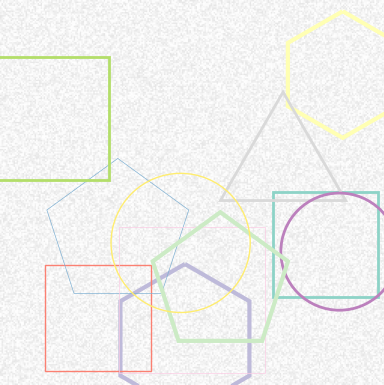[{"shape": "square", "thickness": 2, "radius": 0.68, "center": [0.845, 0.365]}, {"shape": "hexagon", "thickness": 3, "radius": 0.82, "center": [0.89, 0.806]}, {"shape": "hexagon", "thickness": 3, "radius": 0.97, "center": [0.48, 0.121]}, {"shape": "square", "thickness": 1, "radius": 0.69, "center": [0.254, 0.175]}, {"shape": "pentagon", "thickness": 0.5, "radius": 0.97, "center": [0.306, 0.395]}, {"shape": "square", "thickness": 2, "radius": 0.8, "center": [0.124, 0.693]}, {"shape": "square", "thickness": 0.5, "radius": 0.95, "center": [0.498, 0.221]}, {"shape": "triangle", "thickness": 2, "radius": 0.94, "center": [0.735, 0.573]}, {"shape": "circle", "thickness": 2, "radius": 0.76, "center": [0.882, 0.346]}, {"shape": "pentagon", "thickness": 3, "radius": 0.92, "center": [0.572, 0.264]}, {"shape": "circle", "thickness": 1, "radius": 0.9, "center": [0.469, 0.369]}]